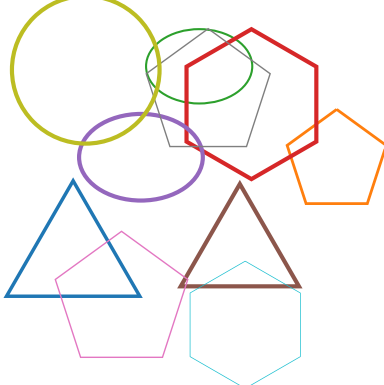[{"shape": "triangle", "thickness": 2.5, "radius": 1.0, "center": [0.19, 0.33]}, {"shape": "pentagon", "thickness": 2, "radius": 0.68, "center": [0.875, 0.581]}, {"shape": "oval", "thickness": 1.5, "radius": 0.69, "center": [0.517, 0.828]}, {"shape": "hexagon", "thickness": 3, "radius": 0.97, "center": [0.653, 0.729]}, {"shape": "oval", "thickness": 3, "radius": 0.8, "center": [0.366, 0.592]}, {"shape": "triangle", "thickness": 3, "radius": 0.89, "center": [0.623, 0.345]}, {"shape": "pentagon", "thickness": 1, "radius": 0.9, "center": [0.316, 0.218]}, {"shape": "pentagon", "thickness": 1, "radius": 0.85, "center": [0.541, 0.756]}, {"shape": "circle", "thickness": 3, "radius": 0.96, "center": [0.223, 0.819]}, {"shape": "hexagon", "thickness": 0.5, "radius": 0.83, "center": [0.637, 0.156]}]